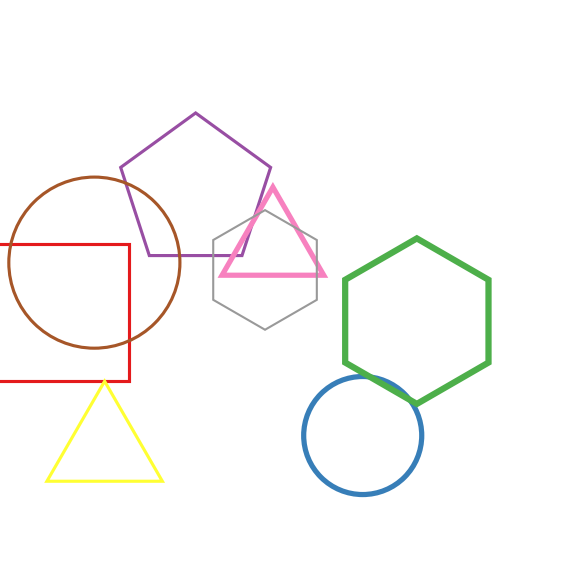[{"shape": "square", "thickness": 1.5, "radius": 0.6, "center": [0.104, 0.458]}, {"shape": "circle", "thickness": 2.5, "radius": 0.51, "center": [0.628, 0.245]}, {"shape": "hexagon", "thickness": 3, "radius": 0.72, "center": [0.722, 0.443]}, {"shape": "pentagon", "thickness": 1.5, "radius": 0.68, "center": [0.339, 0.667]}, {"shape": "triangle", "thickness": 1.5, "radius": 0.58, "center": [0.181, 0.224]}, {"shape": "circle", "thickness": 1.5, "radius": 0.74, "center": [0.163, 0.544]}, {"shape": "triangle", "thickness": 2.5, "radius": 0.51, "center": [0.473, 0.573]}, {"shape": "hexagon", "thickness": 1, "radius": 0.52, "center": [0.459, 0.532]}]